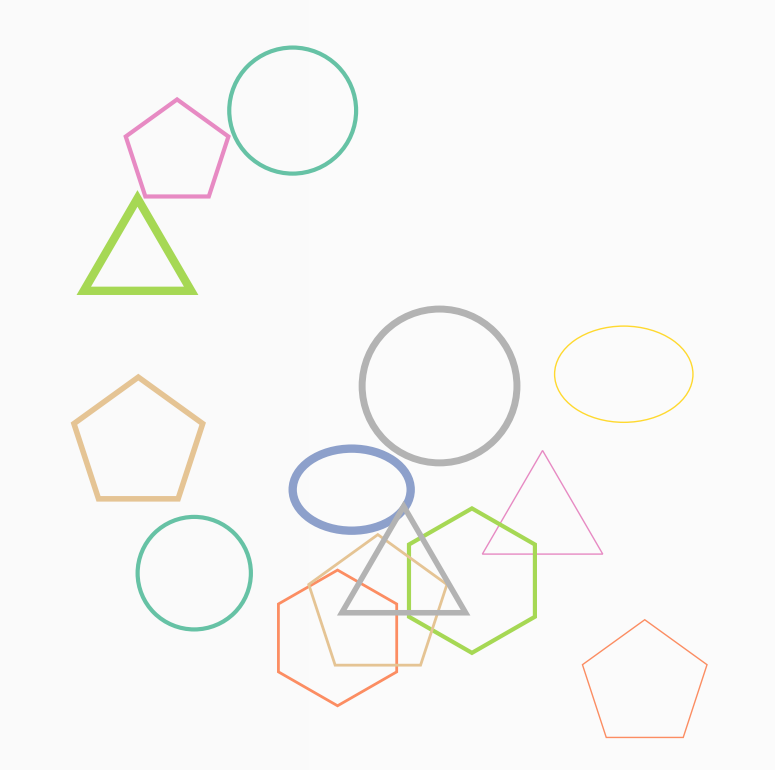[{"shape": "circle", "thickness": 1.5, "radius": 0.41, "center": [0.378, 0.856]}, {"shape": "circle", "thickness": 1.5, "radius": 0.37, "center": [0.251, 0.256]}, {"shape": "hexagon", "thickness": 1, "radius": 0.44, "center": [0.436, 0.172]}, {"shape": "pentagon", "thickness": 0.5, "radius": 0.42, "center": [0.832, 0.111]}, {"shape": "oval", "thickness": 3, "radius": 0.38, "center": [0.454, 0.364]}, {"shape": "triangle", "thickness": 0.5, "radius": 0.45, "center": [0.7, 0.325]}, {"shape": "pentagon", "thickness": 1.5, "radius": 0.35, "center": [0.228, 0.801]}, {"shape": "hexagon", "thickness": 1.5, "radius": 0.47, "center": [0.609, 0.246]}, {"shape": "triangle", "thickness": 3, "radius": 0.4, "center": [0.177, 0.662]}, {"shape": "oval", "thickness": 0.5, "radius": 0.45, "center": [0.805, 0.514]}, {"shape": "pentagon", "thickness": 1, "radius": 0.47, "center": [0.488, 0.212]}, {"shape": "pentagon", "thickness": 2, "radius": 0.44, "center": [0.178, 0.423]}, {"shape": "circle", "thickness": 2.5, "radius": 0.5, "center": [0.567, 0.499]}, {"shape": "triangle", "thickness": 2, "radius": 0.46, "center": [0.521, 0.25]}]